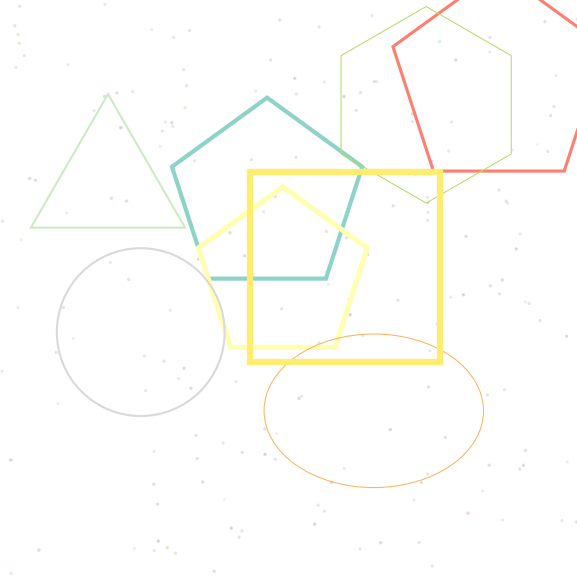[{"shape": "pentagon", "thickness": 2, "radius": 0.87, "center": [0.463, 0.657]}, {"shape": "pentagon", "thickness": 2.5, "radius": 0.77, "center": [0.49, 0.522]}, {"shape": "pentagon", "thickness": 1.5, "radius": 0.96, "center": [0.864, 0.859]}, {"shape": "oval", "thickness": 0.5, "radius": 0.95, "center": [0.647, 0.288]}, {"shape": "hexagon", "thickness": 0.5, "radius": 0.85, "center": [0.738, 0.818]}, {"shape": "circle", "thickness": 1, "radius": 0.73, "center": [0.244, 0.424]}, {"shape": "triangle", "thickness": 1, "radius": 0.77, "center": [0.187, 0.682]}, {"shape": "square", "thickness": 3, "radius": 0.82, "center": [0.598, 0.537]}]